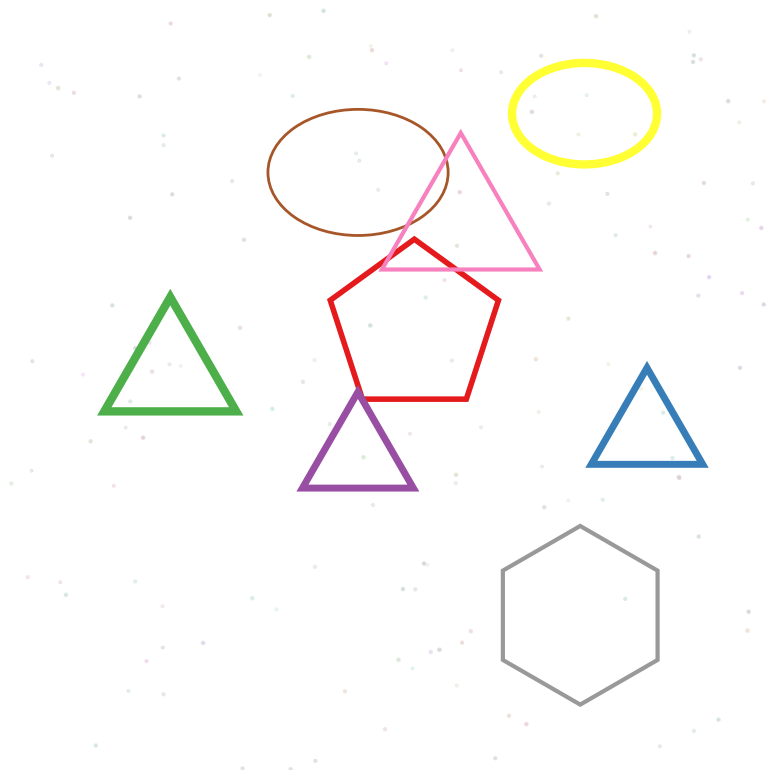[{"shape": "pentagon", "thickness": 2, "radius": 0.57, "center": [0.538, 0.575]}, {"shape": "triangle", "thickness": 2.5, "radius": 0.42, "center": [0.84, 0.439]}, {"shape": "triangle", "thickness": 3, "radius": 0.49, "center": [0.221, 0.515]}, {"shape": "triangle", "thickness": 2.5, "radius": 0.42, "center": [0.465, 0.408]}, {"shape": "oval", "thickness": 3, "radius": 0.47, "center": [0.759, 0.852]}, {"shape": "oval", "thickness": 1, "radius": 0.59, "center": [0.465, 0.776]}, {"shape": "triangle", "thickness": 1.5, "radius": 0.59, "center": [0.598, 0.709]}, {"shape": "hexagon", "thickness": 1.5, "radius": 0.58, "center": [0.754, 0.201]}]